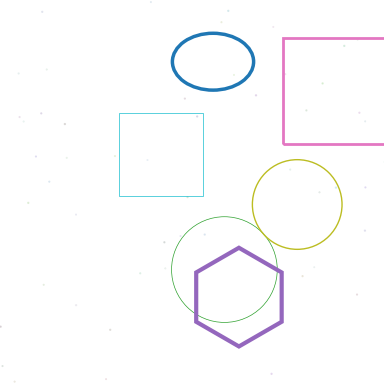[{"shape": "oval", "thickness": 2.5, "radius": 0.53, "center": [0.553, 0.84]}, {"shape": "circle", "thickness": 0.5, "radius": 0.69, "center": [0.583, 0.3]}, {"shape": "hexagon", "thickness": 3, "radius": 0.64, "center": [0.621, 0.228]}, {"shape": "square", "thickness": 2, "radius": 0.69, "center": [0.873, 0.763]}, {"shape": "circle", "thickness": 1, "radius": 0.58, "center": [0.772, 0.469]}, {"shape": "square", "thickness": 0.5, "radius": 0.54, "center": [0.418, 0.598]}]